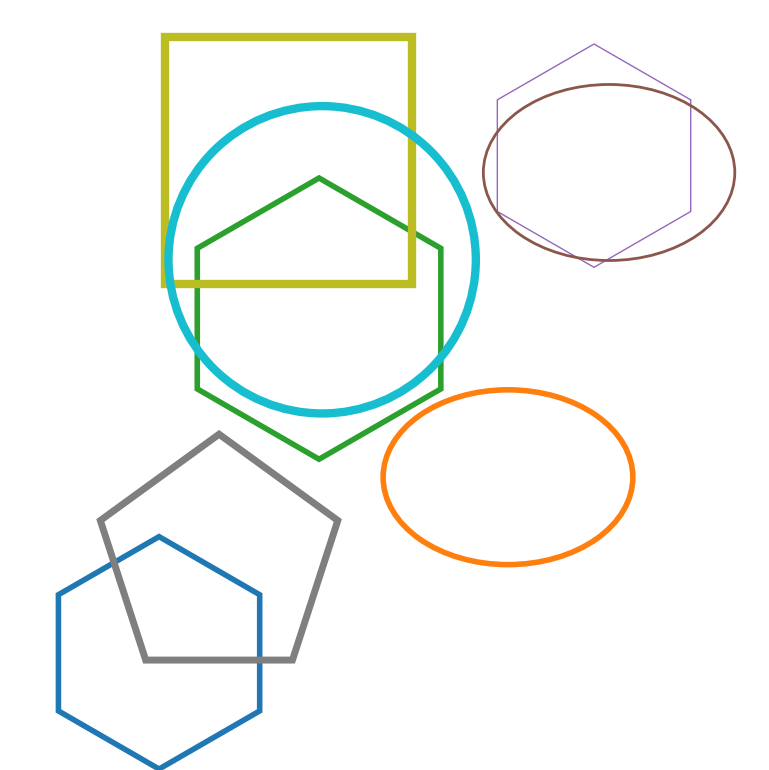[{"shape": "hexagon", "thickness": 2, "radius": 0.75, "center": [0.207, 0.152]}, {"shape": "oval", "thickness": 2, "radius": 0.81, "center": [0.66, 0.38]}, {"shape": "hexagon", "thickness": 2, "radius": 0.91, "center": [0.414, 0.586]}, {"shape": "hexagon", "thickness": 0.5, "radius": 0.72, "center": [0.771, 0.798]}, {"shape": "oval", "thickness": 1, "radius": 0.82, "center": [0.791, 0.776]}, {"shape": "pentagon", "thickness": 2.5, "radius": 0.81, "center": [0.285, 0.274]}, {"shape": "square", "thickness": 3, "radius": 0.8, "center": [0.375, 0.791]}, {"shape": "circle", "thickness": 3, "radius": 1.0, "center": [0.418, 0.663]}]